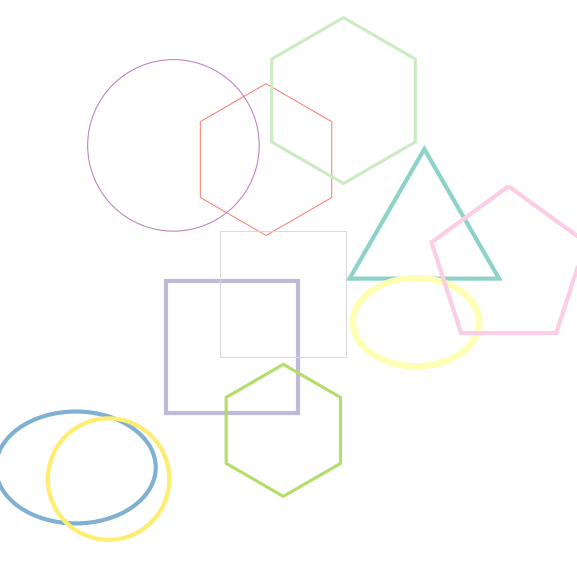[{"shape": "triangle", "thickness": 2, "radius": 0.75, "center": [0.735, 0.591]}, {"shape": "oval", "thickness": 3, "radius": 0.55, "center": [0.72, 0.441]}, {"shape": "square", "thickness": 2, "radius": 0.57, "center": [0.402, 0.398]}, {"shape": "hexagon", "thickness": 0.5, "radius": 0.66, "center": [0.461, 0.723]}, {"shape": "oval", "thickness": 2, "radius": 0.69, "center": [0.131, 0.19]}, {"shape": "hexagon", "thickness": 1.5, "radius": 0.57, "center": [0.491, 0.254]}, {"shape": "pentagon", "thickness": 2, "radius": 0.7, "center": [0.881, 0.536]}, {"shape": "square", "thickness": 0.5, "radius": 0.55, "center": [0.49, 0.49]}, {"shape": "circle", "thickness": 0.5, "radius": 0.74, "center": [0.3, 0.747]}, {"shape": "hexagon", "thickness": 1.5, "radius": 0.72, "center": [0.595, 0.825]}, {"shape": "circle", "thickness": 2, "radius": 0.53, "center": [0.188, 0.17]}]